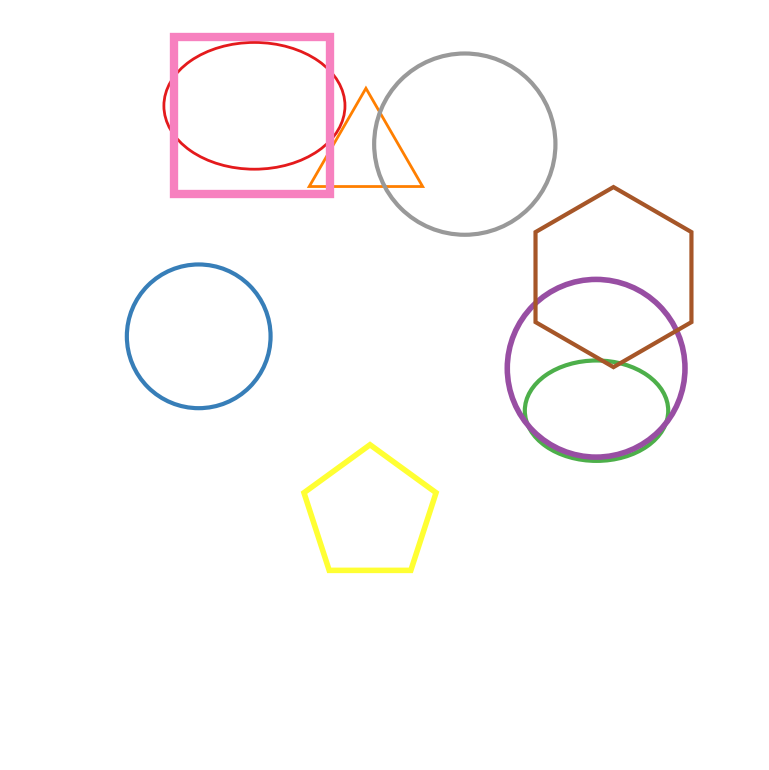[{"shape": "oval", "thickness": 1, "radius": 0.59, "center": [0.33, 0.863]}, {"shape": "circle", "thickness": 1.5, "radius": 0.47, "center": [0.258, 0.563]}, {"shape": "oval", "thickness": 1.5, "radius": 0.47, "center": [0.775, 0.467]}, {"shape": "circle", "thickness": 2, "radius": 0.58, "center": [0.774, 0.522]}, {"shape": "triangle", "thickness": 1, "radius": 0.43, "center": [0.475, 0.8]}, {"shape": "pentagon", "thickness": 2, "radius": 0.45, "center": [0.481, 0.332]}, {"shape": "hexagon", "thickness": 1.5, "radius": 0.58, "center": [0.797, 0.64]}, {"shape": "square", "thickness": 3, "radius": 0.51, "center": [0.328, 0.85]}, {"shape": "circle", "thickness": 1.5, "radius": 0.59, "center": [0.604, 0.813]}]